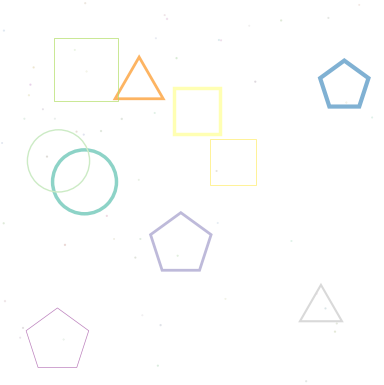[{"shape": "circle", "thickness": 2.5, "radius": 0.42, "center": [0.22, 0.528]}, {"shape": "square", "thickness": 2.5, "radius": 0.3, "center": [0.512, 0.711]}, {"shape": "pentagon", "thickness": 2, "radius": 0.41, "center": [0.47, 0.365]}, {"shape": "pentagon", "thickness": 3, "radius": 0.33, "center": [0.894, 0.777]}, {"shape": "triangle", "thickness": 2, "radius": 0.36, "center": [0.361, 0.78]}, {"shape": "square", "thickness": 0.5, "radius": 0.41, "center": [0.223, 0.819]}, {"shape": "triangle", "thickness": 1.5, "radius": 0.31, "center": [0.834, 0.197]}, {"shape": "pentagon", "thickness": 0.5, "radius": 0.43, "center": [0.149, 0.115]}, {"shape": "circle", "thickness": 1, "radius": 0.4, "center": [0.152, 0.582]}, {"shape": "square", "thickness": 0.5, "radius": 0.3, "center": [0.606, 0.579]}]